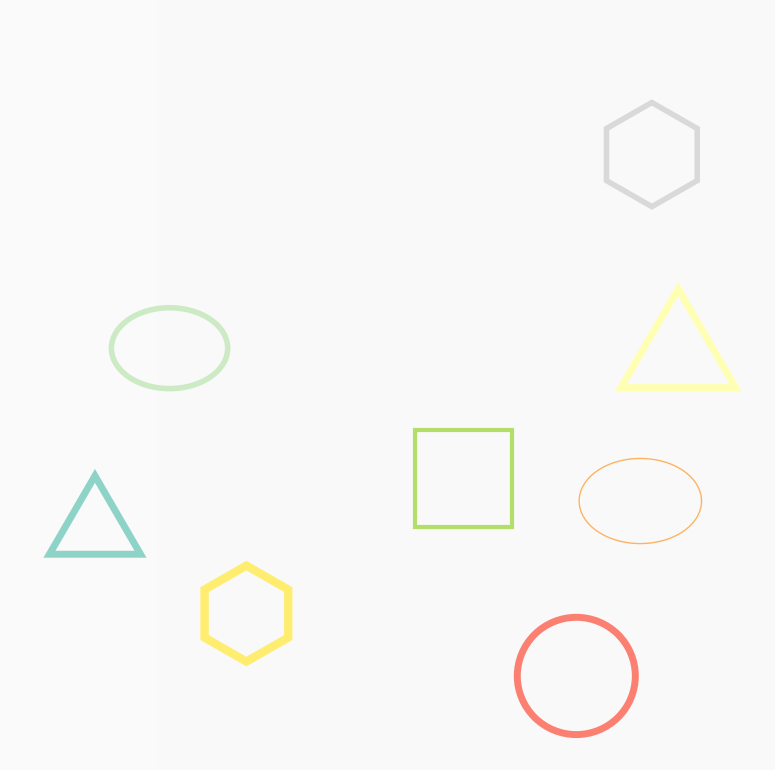[{"shape": "triangle", "thickness": 2.5, "radius": 0.34, "center": [0.123, 0.314]}, {"shape": "triangle", "thickness": 2.5, "radius": 0.43, "center": [0.875, 0.539]}, {"shape": "circle", "thickness": 2.5, "radius": 0.38, "center": [0.744, 0.122]}, {"shape": "oval", "thickness": 0.5, "radius": 0.39, "center": [0.826, 0.349]}, {"shape": "square", "thickness": 1.5, "radius": 0.31, "center": [0.598, 0.379]}, {"shape": "hexagon", "thickness": 2, "radius": 0.34, "center": [0.841, 0.799]}, {"shape": "oval", "thickness": 2, "radius": 0.38, "center": [0.219, 0.548]}, {"shape": "hexagon", "thickness": 3, "radius": 0.31, "center": [0.318, 0.203]}]